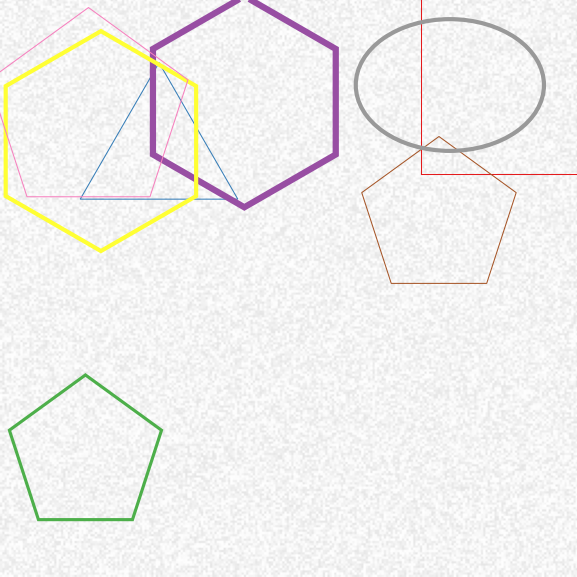[{"shape": "square", "thickness": 0.5, "radius": 0.79, "center": [0.888, 0.857]}, {"shape": "triangle", "thickness": 0.5, "radius": 0.79, "center": [0.275, 0.733]}, {"shape": "pentagon", "thickness": 1.5, "radius": 0.69, "center": [0.148, 0.211]}, {"shape": "hexagon", "thickness": 3, "radius": 0.91, "center": [0.423, 0.823]}, {"shape": "hexagon", "thickness": 2, "radius": 0.95, "center": [0.175, 0.755]}, {"shape": "pentagon", "thickness": 0.5, "radius": 0.7, "center": [0.76, 0.622]}, {"shape": "pentagon", "thickness": 0.5, "radius": 0.91, "center": [0.153, 0.805]}, {"shape": "oval", "thickness": 2, "radius": 0.81, "center": [0.779, 0.852]}]